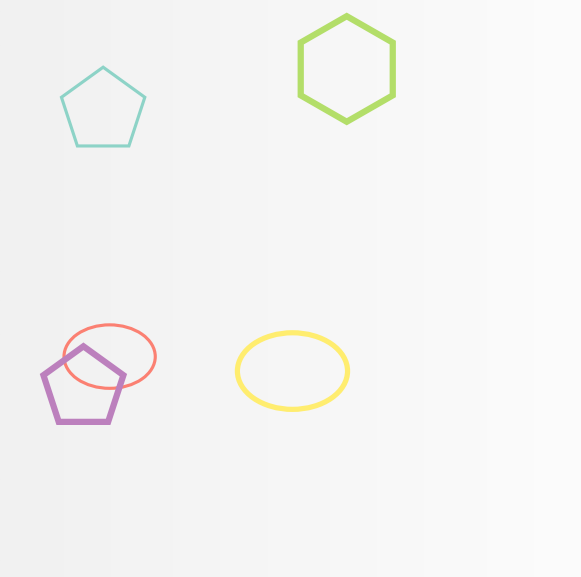[{"shape": "pentagon", "thickness": 1.5, "radius": 0.38, "center": [0.177, 0.807]}, {"shape": "oval", "thickness": 1.5, "radius": 0.39, "center": [0.189, 0.382]}, {"shape": "hexagon", "thickness": 3, "radius": 0.46, "center": [0.597, 0.88]}, {"shape": "pentagon", "thickness": 3, "radius": 0.36, "center": [0.144, 0.327]}, {"shape": "oval", "thickness": 2.5, "radius": 0.47, "center": [0.503, 0.357]}]